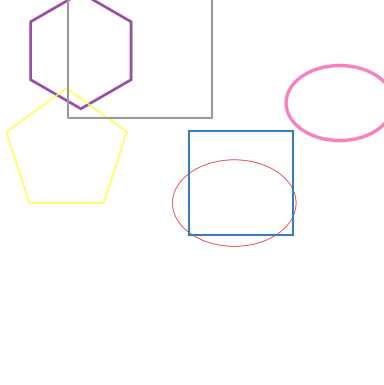[{"shape": "oval", "thickness": 0.5, "radius": 0.8, "center": [0.609, 0.473]}, {"shape": "square", "thickness": 1.5, "radius": 0.67, "center": [0.626, 0.525]}, {"shape": "hexagon", "thickness": 2, "radius": 0.75, "center": [0.21, 0.868]}, {"shape": "pentagon", "thickness": 1, "radius": 0.82, "center": [0.173, 0.606]}, {"shape": "oval", "thickness": 2.5, "radius": 0.7, "center": [0.882, 0.732]}, {"shape": "square", "thickness": 1.5, "radius": 0.93, "center": [0.364, 0.879]}]